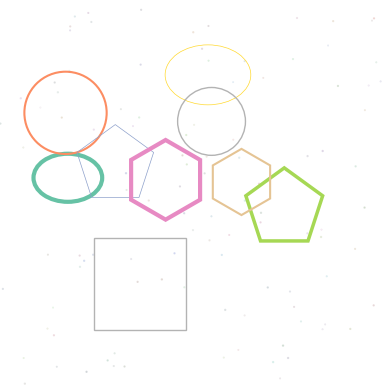[{"shape": "oval", "thickness": 3, "radius": 0.45, "center": [0.176, 0.538]}, {"shape": "circle", "thickness": 1.5, "radius": 0.53, "center": [0.17, 0.707]}, {"shape": "pentagon", "thickness": 0.5, "radius": 0.52, "center": [0.299, 0.572]}, {"shape": "hexagon", "thickness": 3, "radius": 0.52, "center": [0.43, 0.533]}, {"shape": "pentagon", "thickness": 2.5, "radius": 0.52, "center": [0.738, 0.459]}, {"shape": "oval", "thickness": 0.5, "radius": 0.56, "center": [0.54, 0.806]}, {"shape": "hexagon", "thickness": 1.5, "radius": 0.43, "center": [0.627, 0.527]}, {"shape": "circle", "thickness": 1, "radius": 0.44, "center": [0.549, 0.685]}, {"shape": "square", "thickness": 1, "radius": 0.59, "center": [0.364, 0.262]}]